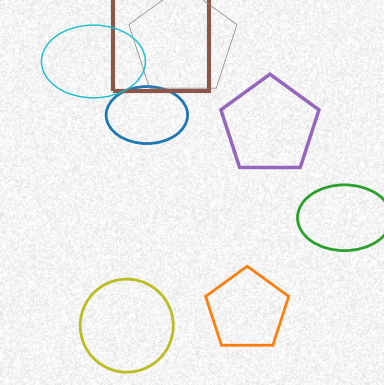[{"shape": "oval", "thickness": 2, "radius": 0.53, "center": [0.381, 0.701]}, {"shape": "pentagon", "thickness": 2, "radius": 0.57, "center": [0.642, 0.195]}, {"shape": "oval", "thickness": 2, "radius": 0.61, "center": [0.895, 0.434]}, {"shape": "pentagon", "thickness": 2.5, "radius": 0.67, "center": [0.701, 0.673]}, {"shape": "square", "thickness": 3, "radius": 0.62, "center": [0.418, 0.888]}, {"shape": "pentagon", "thickness": 0.5, "radius": 0.74, "center": [0.475, 0.89]}, {"shape": "circle", "thickness": 2, "radius": 0.6, "center": [0.329, 0.154]}, {"shape": "oval", "thickness": 1, "radius": 0.67, "center": [0.243, 0.84]}]